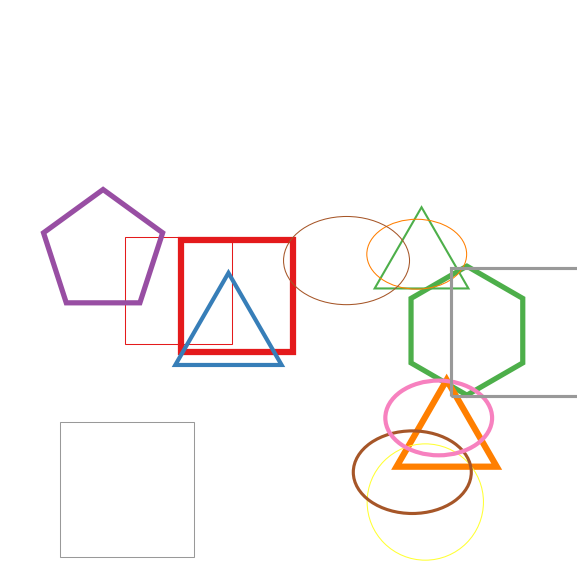[{"shape": "square", "thickness": 3, "radius": 0.48, "center": [0.411, 0.486]}, {"shape": "square", "thickness": 0.5, "radius": 0.46, "center": [0.309, 0.496]}, {"shape": "triangle", "thickness": 2, "radius": 0.53, "center": [0.396, 0.42]}, {"shape": "triangle", "thickness": 1, "radius": 0.47, "center": [0.73, 0.547]}, {"shape": "hexagon", "thickness": 2.5, "radius": 0.56, "center": [0.808, 0.427]}, {"shape": "pentagon", "thickness": 2.5, "radius": 0.54, "center": [0.179, 0.562]}, {"shape": "triangle", "thickness": 3, "radius": 0.5, "center": [0.773, 0.241]}, {"shape": "oval", "thickness": 0.5, "radius": 0.43, "center": [0.722, 0.559]}, {"shape": "circle", "thickness": 0.5, "radius": 0.5, "center": [0.736, 0.13]}, {"shape": "oval", "thickness": 1.5, "radius": 0.51, "center": [0.714, 0.181]}, {"shape": "oval", "thickness": 0.5, "radius": 0.55, "center": [0.6, 0.548]}, {"shape": "oval", "thickness": 2, "radius": 0.46, "center": [0.76, 0.275]}, {"shape": "square", "thickness": 1.5, "radius": 0.55, "center": [0.891, 0.425]}, {"shape": "square", "thickness": 0.5, "radius": 0.58, "center": [0.22, 0.152]}]